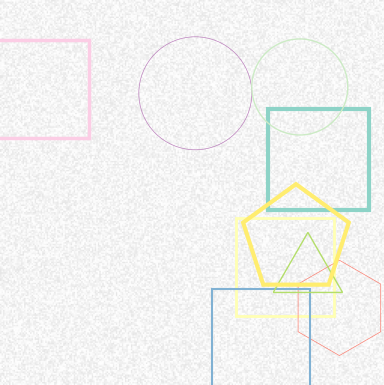[{"shape": "square", "thickness": 3, "radius": 0.66, "center": [0.828, 0.585]}, {"shape": "square", "thickness": 2, "radius": 0.64, "center": [0.739, 0.307]}, {"shape": "hexagon", "thickness": 0.5, "radius": 0.62, "center": [0.882, 0.2]}, {"shape": "square", "thickness": 1.5, "radius": 0.64, "center": [0.679, 0.122]}, {"shape": "triangle", "thickness": 1, "radius": 0.52, "center": [0.8, 0.292]}, {"shape": "square", "thickness": 2.5, "radius": 0.64, "center": [0.103, 0.769]}, {"shape": "circle", "thickness": 0.5, "radius": 0.73, "center": [0.507, 0.758]}, {"shape": "circle", "thickness": 1, "radius": 0.62, "center": [0.779, 0.774]}, {"shape": "pentagon", "thickness": 3, "radius": 0.72, "center": [0.769, 0.377]}]